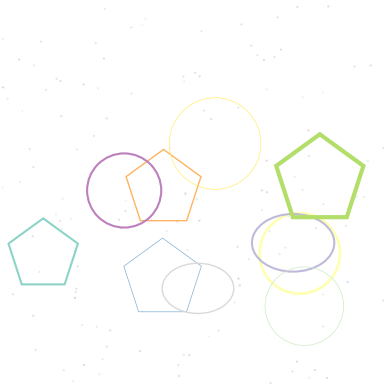[{"shape": "pentagon", "thickness": 1.5, "radius": 0.47, "center": [0.112, 0.338]}, {"shape": "circle", "thickness": 2, "radius": 0.52, "center": [0.778, 0.342]}, {"shape": "oval", "thickness": 1.5, "radius": 0.53, "center": [0.761, 0.369]}, {"shape": "pentagon", "thickness": 0.5, "radius": 0.53, "center": [0.422, 0.276]}, {"shape": "pentagon", "thickness": 1, "radius": 0.51, "center": [0.425, 0.51]}, {"shape": "pentagon", "thickness": 3, "radius": 0.6, "center": [0.831, 0.532]}, {"shape": "oval", "thickness": 1, "radius": 0.47, "center": [0.514, 0.251]}, {"shape": "circle", "thickness": 1.5, "radius": 0.48, "center": [0.323, 0.505]}, {"shape": "circle", "thickness": 0.5, "radius": 0.51, "center": [0.79, 0.205]}, {"shape": "circle", "thickness": 0.5, "radius": 0.59, "center": [0.559, 0.627]}]